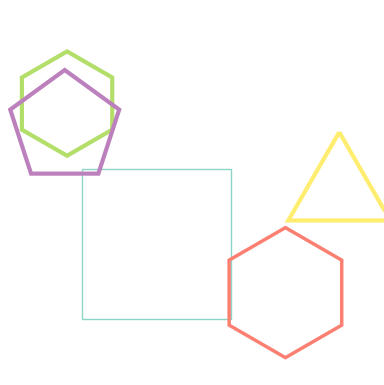[{"shape": "square", "thickness": 1, "radius": 0.97, "center": [0.407, 0.367]}, {"shape": "hexagon", "thickness": 2.5, "radius": 0.84, "center": [0.741, 0.24]}, {"shape": "hexagon", "thickness": 3, "radius": 0.68, "center": [0.174, 0.731]}, {"shape": "pentagon", "thickness": 3, "radius": 0.74, "center": [0.168, 0.669]}, {"shape": "triangle", "thickness": 3, "radius": 0.76, "center": [0.881, 0.504]}]